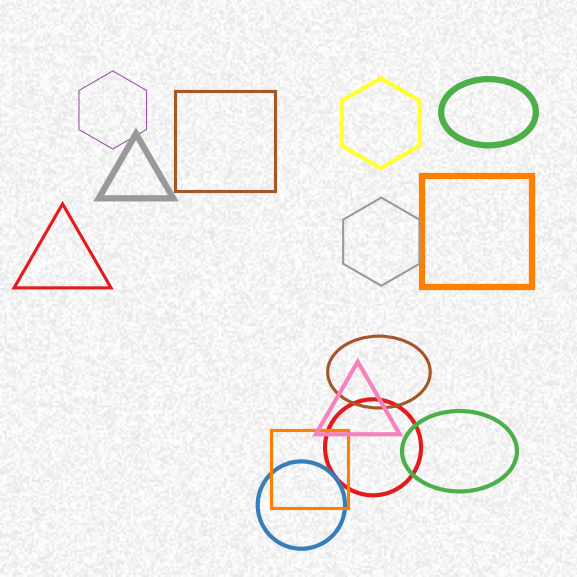[{"shape": "circle", "thickness": 2, "radius": 0.42, "center": [0.646, 0.225]}, {"shape": "triangle", "thickness": 1.5, "radius": 0.48, "center": [0.108, 0.549]}, {"shape": "circle", "thickness": 2, "radius": 0.38, "center": [0.522, 0.125]}, {"shape": "oval", "thickness": 3, "radius": 0.41, "center": [0.846, 0.805]}, {"shape": "oval", "thickness": 2, "radius": 0.5, "center": [0.796, 0.218]}, {"shape": "hexagon", "thickness": 0.5, "radius": 0.34, "center": [0.195, 0.809]}, {"shape": "square", "thickness": 1.5, "radius": 0.33, "center": [0.536, 0.187]}, {"shape": "square", "thickness": 3, "radius": 0.48, "center": [0.826, 0.598]}, {"shape": "hexagon", "thickness": 2, "radius": 0.39, "center": [0.659, 0.786]}, {"shape": "square", "thickness": 1.5, "radius": 0.43, "center": [0.39, 0.755]}, {"shape": "oval", "thickness": 1.5, "radius": 0.44, "center": [0.656, 0.355]}, {"shape": "triangle", "thickness": 2, "radius": 0.42, "center": [0.62, 0.289]}, {"shape": "hexagon", "thickness": 1, "radius": 0.38, "center": [0.66, 0.581]}, {"shape": "triangle", "thickness": 3, "radius": 0.37, "center": [0.236, 0.693]}]